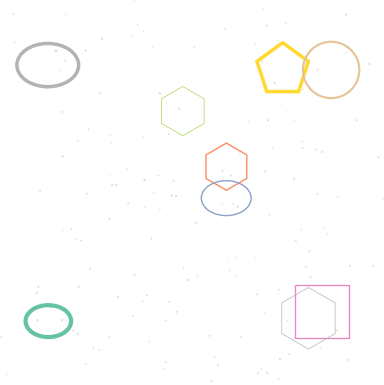[{"shape": "oval", "thickness": 3, "radius": 0.3, "center": [0.126, 0.166]}, {"shape": "hexagon", "thickness": 1, "radius": 0.31, "center": [0.588, 0.567]}, {"shape": "oval", "thickness": 1, "radius": 0.32, "center": [0.588, 0.485]}, {"shape": "square", "thickness": 1, "radius": 0.35, "center": [0.837, 0.191]}, {"shape": "hexagon", "thickness": 0.5, "radius": 0.32, "center": [0.475, 0.711]}, {"shape": "pentagon", "thickness": 2.5, "radius": 0.35, "center": [0.734, 0.819]}, {"shape": "circle", "thickness": 1.5, "radius": 0.37, "center": [0.86, 0.818]}, {"shape": "hexagon", "thickness": 0.5, "radius": 0.4, "center": [0.801, 0.173]}, {"shape": "oval", "thickness": 2.5, "radius": 0.4, "center": [0.124, 0.831]}]